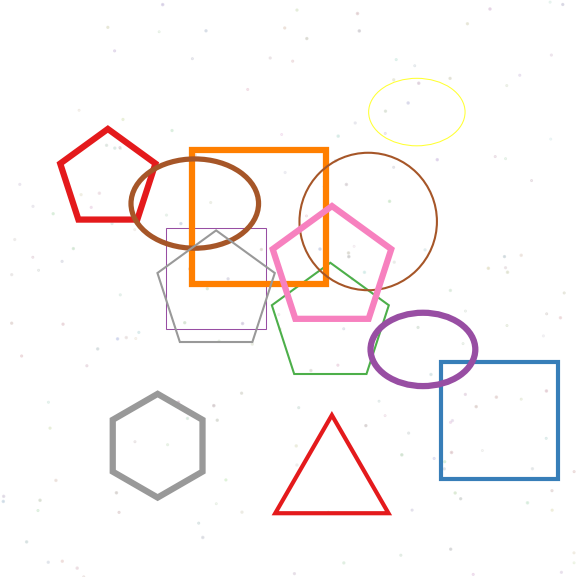[{"shape": "pentagon", "thickness": 3, "radius": 0.43, "center": [0.187, 0.689]}, {"shape": "triangle", "thickness": 2, "radius": 0.57, "center": [0.575, 0.167]}, {"shape": "square", "thickness": 2, "radius": 0.5, "center": [0.865, 0.271]}, {"shape": "pentagon", "thickness": 1, "radius": 0.53, "center": [0.572, 0.438]}, {"shape": "square", "thickness": 0.5, "radius": 0.44, "center": [0.374, 0.517]}, {"shape": "oval", "thickness": 3, "radius": 0.45, "center": [0.732, 0.394]}, {"shape": "square", "thickness": 3, "radius": 0.58, "center": [0.448, 0.623]}, {"shape": "oval", "thickness": 0.5, "radius": 0.42, "center": [0.722, 0.805]}, {"shape": "oval", "thickness": 2.5, "radius": 0.55, "center": [0.337, 0.647]}, {"shape": "circle", "thickness": 1, "radius": 0.6, "center": [0.638, 0.616]}, {"shape": "pentagon", "thickness": 3, "radius": 0.54, "center": [0.575, 0.534]}, {"shape": "pentagon", "thickness": 1, "radius": 0.53, "center": [0.374, 0.493]}, {"shape": "hexagon", "thickness": 3, "radius": 0.45, "center": [0.273, 0.227]}]